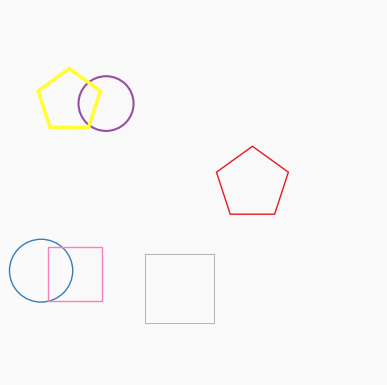[{"shape": "pentagon", "thickness": 1, "radius": 0.49, "center": [0.651, 0.523]}, {"shape": "circle", "thickness": 1, "radius": 0.41, "center": [0.106, 0.297]}, {"shape": "circle", "thickness": 1.5, "radius": 0.36, "center": [0.274, 0.731]}, {"shape": "pentagon", "thickness": 2.5, "radius": 0.42, "center": [0.179, 0.738]}, {"shape": "square", "thickness": 1, "radius": 0.35, "center": [0.194, 0.288]}, {"shape": "square", "thickness": 0.5, "radius": 0.45, "center": [0.464, 0.25]}]